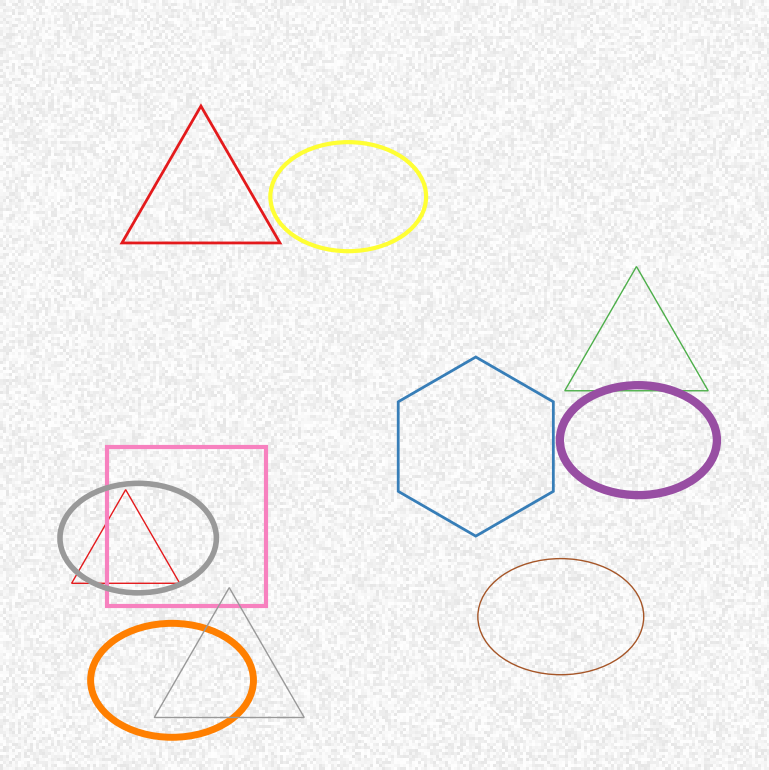[{"shape": "triangle", "thickness": 1, "radius": 0.59, "center": [0.261, 0.744]}, {"shape": "triangle", "thickness": 0.5, "radius": 0.41, "center": [0.163, 0.283]}, {"shape": "hexagon", "thickness": 1, "radius": 0.58, "center": [0.618, 0.42]}, {"shape": "triangle", "thickness": 0.5, "radius": 0.54, "center": [0.827, 0.546]}, {"shape": "oval", "thickness": 3, "radius": 0.51, "center": [0.829, 0.428]}, {"shape": "oval", "thickness": 2.5, "radius": 0.53, "center": [0.223, 0.116]}, {"shape": "oval", "thickness": 1.5, "radius": 0.51, "center": [0.452, 0.745]}, {"shape": "oval", "thickness": 0.5, "radius": 0.54, "center": [0.728, 0.199]}, {"shape": "square", "thickness": 1.5, "radius": 0.52, "center": [0.242, 0.316]}, {"shape": "oval", "thickness": 2, "radius": 0.51, "center": [0.179, 0.301]}, {"shape": "triangle", "thickness": 0.5, "radius": 0.56, "center": [0.298, 0.124]}]